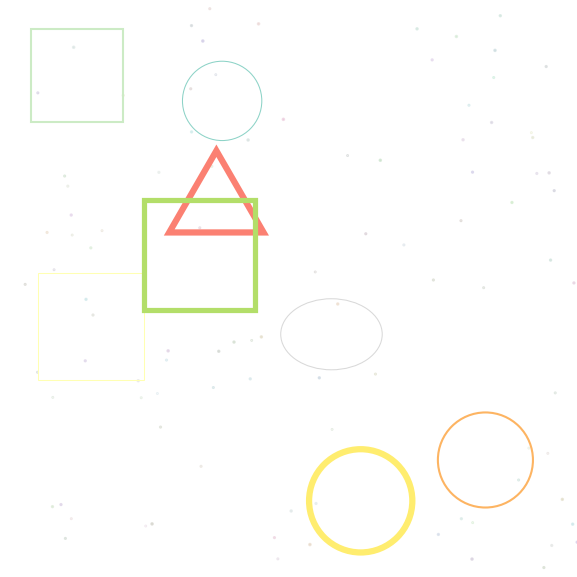[{"shape": "circle", "thickness": 0.5, "radius": 0.34, "center": [0.385, 0.824]}, {"shape": "square", "thickness": 0.5, "radius": 0.46, "center": [0.158, 0.434]}, {"shape": "triangle", "thickness": 3, "radius": 0.47, "center": [0.375, 0.644]}, {"shape": "circle", "thickness": 1, "radius": 0.41, "center": [0.841, 0.203]}, {"shape": "square", "thickness": 2.5, "radius": 0.48, "center": [0.346, 0.557]}, {"shape": "oval", "thickness": 0.5, "radius": 0.44, "center": [0.574, 0.42]}, {"shape": "square", "thickness": 1, "radius": 0.4, "center": [0.134, 0.868]}, {"shape": "circle", "thickness": 3, "radius": 0.45, "center": [0.625, 0.132]}]